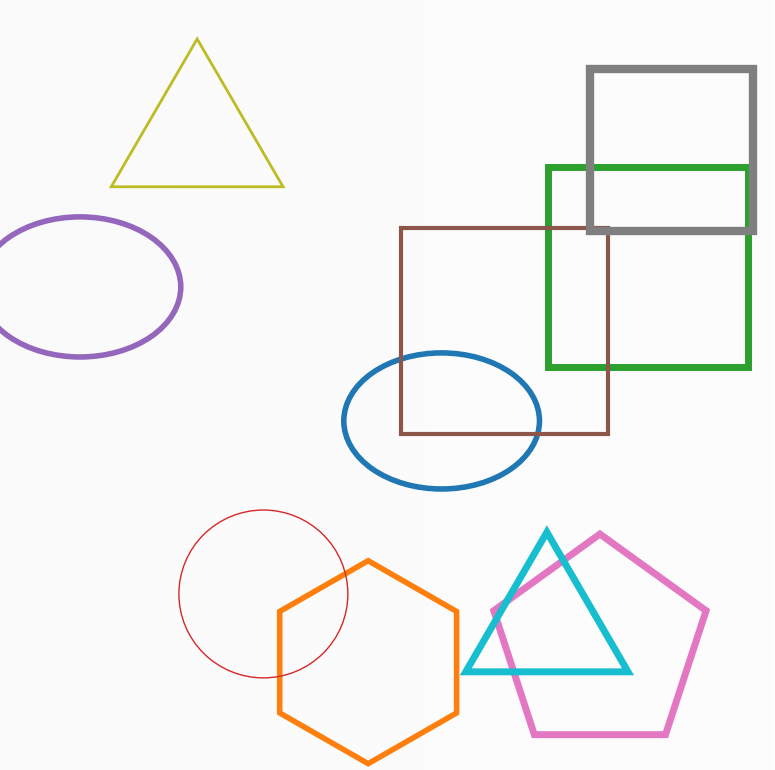[{"shape": "oval", "thickness": 2, "radius": 0.63, "center": [0.57, 0.453]}, {"shape": "hexagon", "thickness": 2, "radius": 0.66, "center": [0.475, 0.14]}, {"shape": "square", "thickness": 2.5, "radius": 0.65, "center": [0.836, 0.653]}, {"shape": "circle", "thickness": 0.5, "radius": 0.55, "center": [0.34, 0.229]}, {"shape": "oval", "thickness": 2, "radius": 0.65, "center": [0.103, 0.627]}, {"shape": "square", "thickness": 1.5, "radius": 0.67, "center": [0.651, 0.57]}, {"shape": "pentagon", "thickness": 2.5, "radius": 0.72, "center": [0.774, 0.162]}, {"shape": "square", "thickness": 3, "radius": 0.53, "center": [0.867, 0.805]}, {"shape": "triangle", "thickness": 1, "radius": 0.64, "center": [0.254, 0.821]}, {"shape": "triangle", "thickness": 2.5, "radius": 0.6, "center": [0.706, 0.188]}]